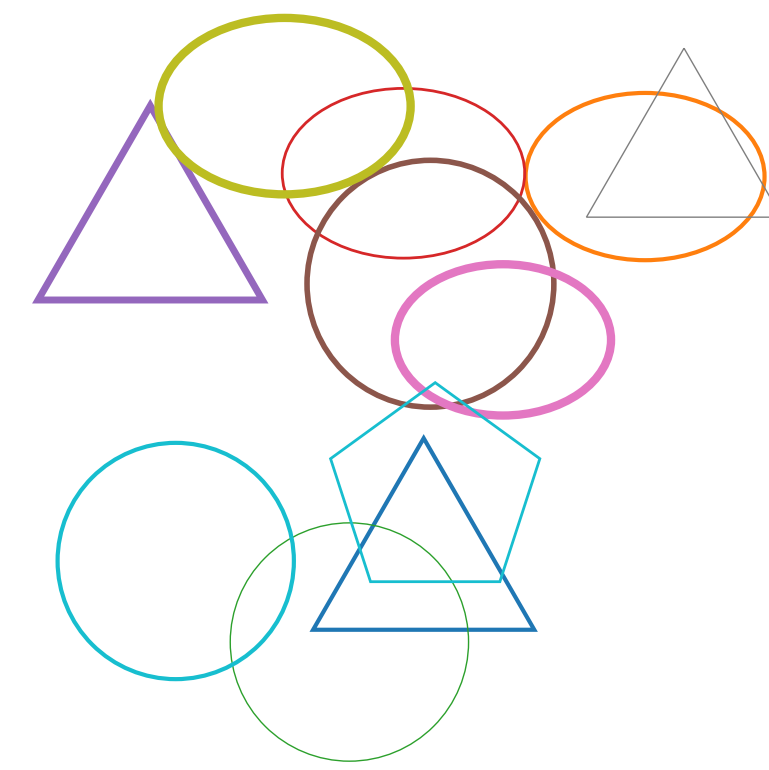[{"shape": "triangle", "thickness": 1.5, "radius": 0.83, "center": [0.55, 0.265]}, {"shape": "oval", "thickness": 1.5, "radius": 0.78, "center": [0.838, 0.771]}, {"shape": "circle", "thickness": 0.5, "radius": 0.77, "center": [0.454, 0.166]}, {"shape": "oval", "thickness": 1, "radius": 0.79, "center": [0.524, 0.775]}, {"shape": "triangle", "thickness": 2.5, "radius": 0.84, "center": [0.195, 0.694]}, {"shape": "circle", "thickness": 2, "radius": 0.8, "center": [0.559, 0.632]}, {"shape": "oval", "thickness": 3, "radius": 0.7, "center": [0.653, 0.559]}, {"shape": "triangle", "thickness": 0.5, "radius": 0.73, "center": [0.888, 0.791]}, {"shape": "oval", "thickness": 3, "radius": 0.82, "center": [0.37, 0.862]}, {"shape": "circle", "thickness": 1.5, "radius": 0.77, "center": [0.228, 0.271]}, {"shape": "pentagon", "thickness": 1, "radius": 0.71, "center": [0.565, 0.36]}]